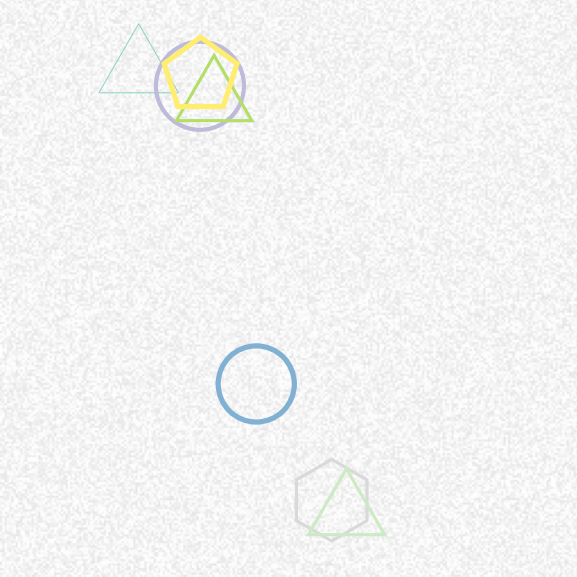[{"shape": "triangle", "thickness": 0.5, "radius": 0.4, "center": [0.24, 0.878]}, {"shape": "circle", "thickness": 2, "radius": 0.38, "center": [0.346, 0.851]}, {"shape": "circle", "thickness": 2.5, "radius": 0.33, "center": [0.444, 0.334]}, {"shape": "triangle", "thickness": 1.5, "radius": 0.38, "center": [0.371, 0.828]}, {"shape": "hexagon", "thickness": 1.5, "radius": 0.35, "center": [0.574, 0.133]}, {"shape": "triangle", "thickness": 1.5, "radius": 0.38, "center": [0.6, 0.111]}, {"shape": "pentagon", "thickness": 2.5, "radius": 0.33, "center": [0.347, 0.868]}]